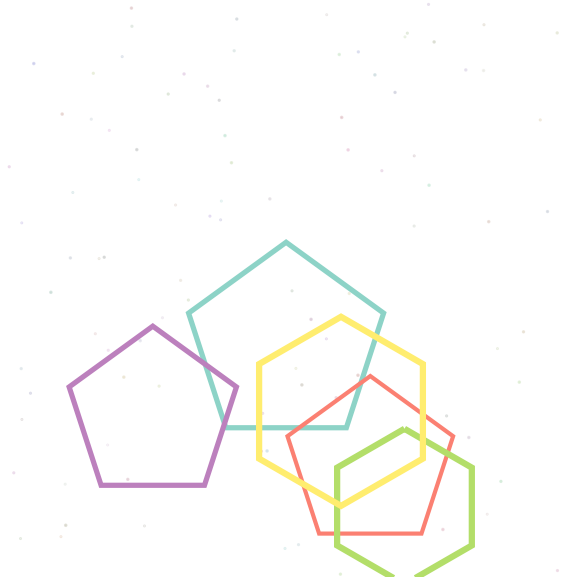[{"shape": "pentagon", "thickness": 2.5, "radius": 0.89, "center": [0.495, 0.402]}, {"shape": "pentagon", "thickness": 2, "radius": 0.75, "center": [0.641, 0.197]}, {"shape": "hexagon", "thickness": 3, "radius": 0.67, "center": [0.7, 0.122]}, {"shape": "pentagon", "thickness": 2.5, "radius": 0.76, "center": [0.265, 0.282]}, {"shape": "hexagon", "thickness": 3, "radius": 0.82, "center": [0.59, 0.287]}]